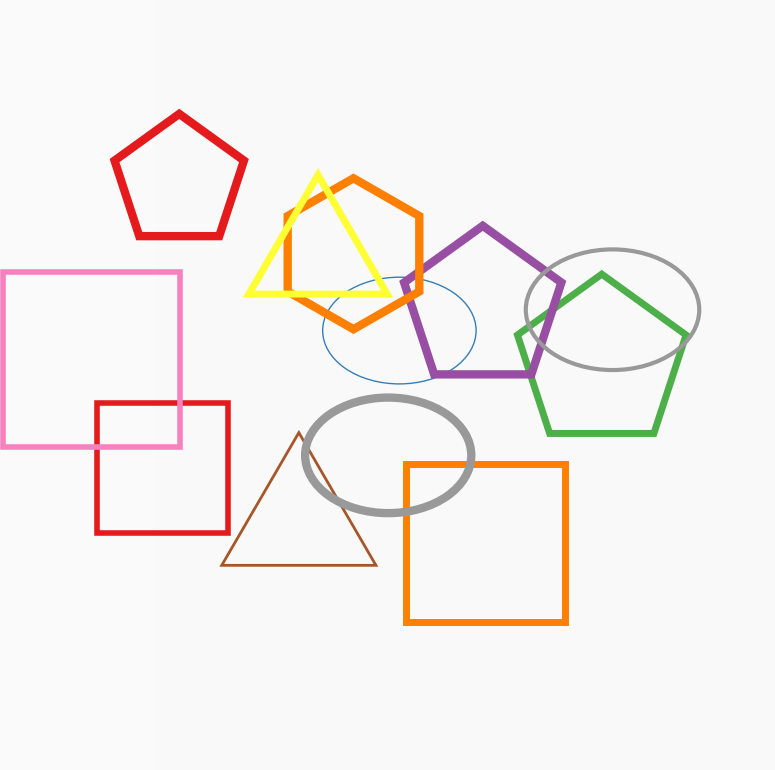[{"shape": "square", "thickness": 2, "radius": 0.42, "center": [0.21, 0.392]}, {"shape": "pentagon", "thickness": 3, "radius": 0.44, "center": [0.231, 0.764]}, {"shape": "oval", "thickness": 0.5, "radius": 0.49, "center": [0.515, 0.571]}, {"shape": "pentagon", "thickness": 2.5, "radius": 0.57, "center": [0.776, 0.53]}, {"shape": "pentagon", "thickness": 3, "radius": 0.53, "center": [0.623, 0.6]}, {"shape": "square", "thickness": 2.5, "radius": 0.51, "center": [0.627, 0.295]}, {"shape": "hexagon", "thickness": 3, "radius": 0.49, "center": [0.456, 0.67]}, {"shape": "triangle", "thickness": 2.5, "radius": 0.52, "center": [0.41, 0.67]}, {"shape": "triangle", "thickness": 1, "radius": 0.57, "center": [0.386, 0.323]}, {"shape": "square", "thickness": 2, "radius": 0.57, "center": [0.118, 0.533]}, {"shape": "oval", "thickness": 1.5, "radius": 0.56, "center": [0.79, 0.598]}, {"shape": "oval", "thickness": 3, "radius": 0.54, "center": [0.501, 0.409]}]